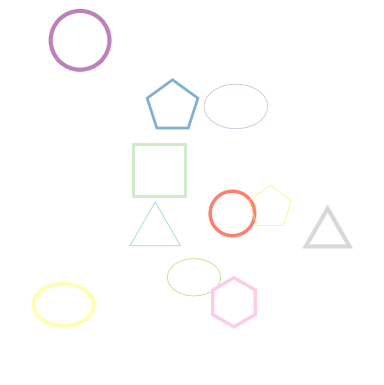[{"shape": "triangle", "thickness": 0.5, "radius": 0.38, "center": [0.403, 0.4]}, {"shape": "oval", "thickness": 3, "radius": 0.39, "center": [0.165, 0.208]}, {"shape": "oval", "thickness": 0.5, "radius": 0.41, "center": [0.613, 0.724]}, {"shape": "circle", "thickness": 2.5, "radius": 0.29, "center": [0.604, 0.446]}, {"shape": "pentagon", "thickness": 2, "radius": 0.35, "center": [0.448, 0.723]}, {"shape": "oval", "thickness": 0.5, "radius": 0.35, "center": [0.504, 0.28]}, {"shape": "hexagon", "thickness": 2.5, "radius": 0.32, "center": [0.608, 0.215]}, {"shape": "triangle", "thickness": 3, "radius": 0.33, "center": [0.851, 0.393]}, {"shape": "circle", "thickness": 3, "radius": 0.38, "center": [0.208, 0.895]}, {"shape": "square", "thickness": 2, "radius": 0.34, "center": [0.414, 0.559]}, {"shape": "pentagon", "thickness": 0.5, "radius": 0.29, "center": [0.702, 0.461]}]